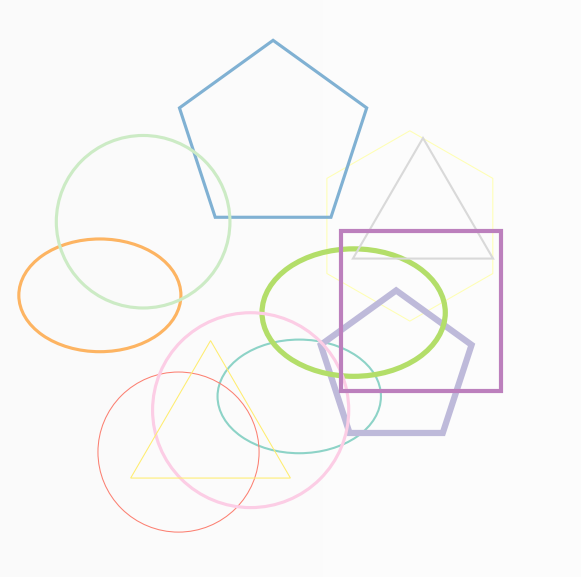[{"shape": "oval", "thickness": 1, "radius": 0.7, "center": [0.515, 0.313]}, {"shape": "hexagon", "thickness": 0.5, "radius": 0.82, "center": [0.705, 0.608]}, {"shape": "pentagon", "thickness": 3, "radius": 0.68, "center": [0.682, 0.36]}, {"shape": "circle", "thickness": 0.5, "radius": 0.69, "center": [0.307, 0.216]}, {"shape": "pentagon", "thickness": 1.5, "radius": 0.85, "center": [0.47, 0.76]}, {"shape": "oval", "thickness": 1.5, "radius": 0.7, "center": [0.172, 0.488]}, {"shape": "oval", "thickness": 2.5, "radius": 0.79, "center": [0.608, 0.458]}, {"shape": "circle", "thickness": 1.5, "radius": 0.84, "center": [0.431, 0.289]}, {"shape": "triangle", "thickness": 1, "radius": 0.7, "center": [0.728, 0.621]}, {"shape": "square", "thickness": 2, "radius": 0.69, "center": [0.724, 0.46]}, {"shape": "circle", "thickness": 1.5, "radius": 0.75, "center": [0.246, 0.615]}, {"shape": "triangle", "thickness": 0.5, "radius": 0.79, "center": [0.362, 0.251]}]